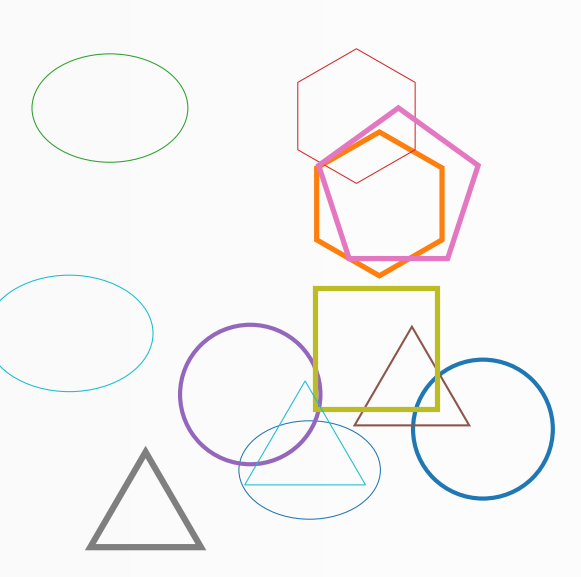[{"shape": "circle", "thickness": 2, "radius": 0.6, "center": [0.831, 0.256]}, {"shape": "oval", "thickness": 0.5, "radius": 0.61, "center": [0.533, 0.185]}, {"shape": "hexagon", "thickness": 2.5, "radius": 0.62, "center": [0.653, 0.646]}, {"shape": "oval", "thickness": 0.5, "radius": 0.67, "center": [0.189, 0.812]}, {"shape": "hexagon", "thickness": 0.5, "radius": 0.58, "center": [0.613, 0.798]}, {"shape": "circle", "thickness": 2, "radius": 0.6, "center": [0.431, 0.316]}, {"shape": "triangle", "thickness": 1, "radius": 0.57, "center": [0.709, 0.32]}, {"shape": "pentagon", "thickness": 2.5, "radius": 0.72, "center": [0.685, 0.668]}, {"shape": "triangle", "thickness": 3, "radius": 0.55, "center": [0.251, 0.107]}, {"shape": "square", "thickness": 2.5, "radius": 0.52, "center": [0.647, 0.396]}, {"shape": "oval", "thickness": 0.5, "radius": 0.72, "center": [0.119, 0.422]}, {"shape": "triangle", "thickness": 0.5, "radius": 0.6, "center": [0.525, 0.219]}]